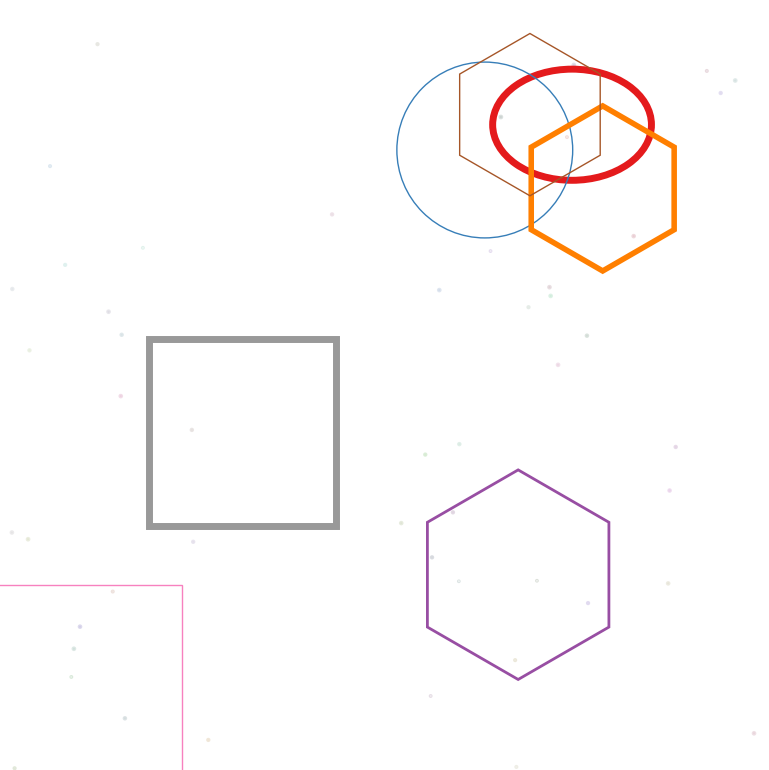[{"shape": "oval", "thickness": 2.5, "radius": 0.52, "center": [0.743, 0.838]}, {"shape": "circle", "thickness": 0.5, "radius": 0.57, "center": [0.63, 0.805]}, {"shape": "hexagon", "thickness": 1, "radius": 0.68, "center": [0.673, 0.254]}, {"shape": "hexagon", "thickness": 2, "radius": 0.54, "center": [0.783, 0.755]}, {"shape": "hexagon", "thickness": 0.5, "radius": 0.53, "center": [0.688, 0.851]}, {"shape": "square", "thickness": 0.5, "radius": 0.63, "center": [0.111, 0.114]}, {"shape": "square", "thickness": 2.5, "radius": 0.61, "center": [0.315, 0.438]}]